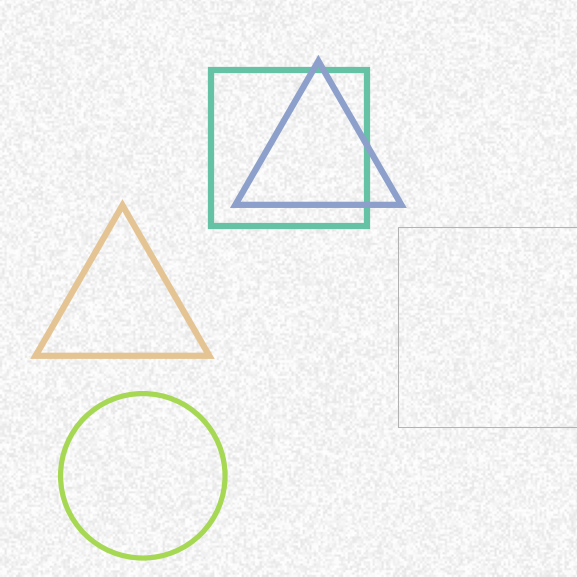[{"shape": "square", "thickness": 3, "radius": 0.67, "center": [0.501, 0.743]}, {"shape": "triangle", "thickness": 3, "radius": 0.83, "center": [0.551, 0.727]}, {"shape": "circle", "thickness": 2.5, "radius": 0.71, "center": [0.247, 0.175]}, {"shape": "triangle", "thickness": 3, "radius": 0.87, "center": [0.212, 0.47]}, {"shape": "square", "thickness": 0.5, "radius": 0.87, "center": [0.862, 0.433]}]